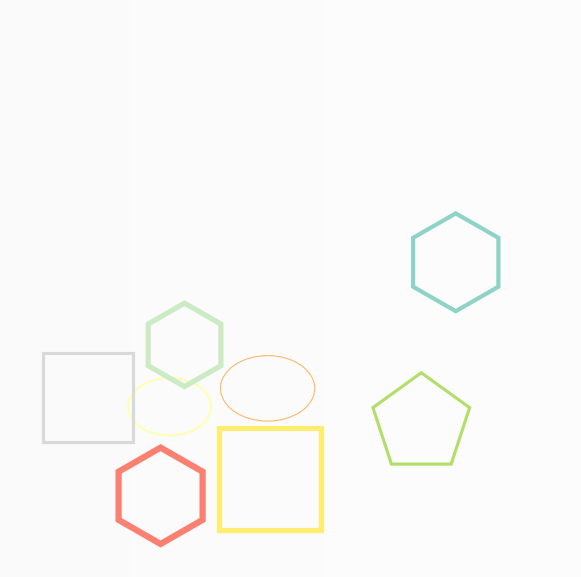[{"shape": "hexagon", "thickness": 2, "radius": 0.42, "center": [0.784, 0.545]}, {"shape": "oval", "thickness": 1, "radius": 0.36, "center": [0.292, 0.295]}, {"shape": "hexagon", "thickness": 3, "radius": 0.42, "center": [0.276, 0.141]}, {"shape": "oval", "thickness": 0.5, "radius": 0.41, "center": [0.46, 0.327]}, {"shape": "pentagon", "thickness": 1.5, "radius": 0.44, "center": [0.725, 0.266]}, {"shape": "square", "thickness": 1.5, "radius": 0.39, "center": [0.151, 0.311]}, {"shape": "hexagon", "thickness": 2.5, "radius": 0.36, "center": [0.318, 0.402]}, {"shape": "square", "thickness": 2.5, "radius": 0.44, "center": [0.465, 0.169]}]